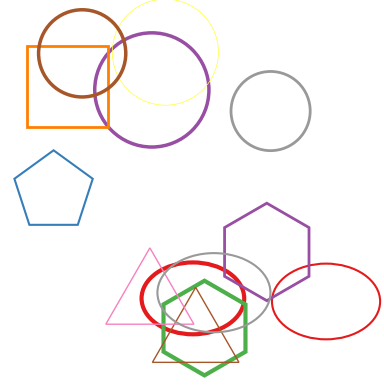[{"shape": "oval", "thickness": 3, "radius": 0.67, "center": [0.501, 0.225]}, {"shape": "oval", "thickness": 1.5, "radius": 0.7, "center": [0.847, 0.217]}, {"shape": "pentagon", "thickness": 1.5, "radius": 0.53, "center": [0.139, 0.503]}, {"shape": "hexagon", "thickness": 3, "radius": 0.61, "center": [0.531, 0.148]}, {"shape": "circle", "thickness": 2.5, "radius": 0.74, "center": [0.394, 0.766]}, {"shape": "hexagon", "thickness": 2, "radius": 0.63, "center": [0.693, 0.346]}, {"shape": "square", "thickness": 2, "radius": 0.53, "center": [0.176, 0.775]}, {"shape": "circle", "thickness": 0.5, "radius": 0.69, "center": [0.43, 0.864]}, {"shape": "circle", "thickness": 2.5, "radius": 0.57, "center": [0.213, 0.861]}, {"shape": "triangle", "thickness": 1, "radius": 0.65, "center": [0.508, 0.124]}, {"shape": "triangle", "thickness": 1, "radius": 0.66, "center": [0.389, 0.224]}, {"shape": "circle", "thickness": 2, "radius": 0.51, "center": [0.703, 0.712]}, {"shape": "oval", "thickness": 1.5, "radius": 0.73, "center": [0.556, 0.24]}]